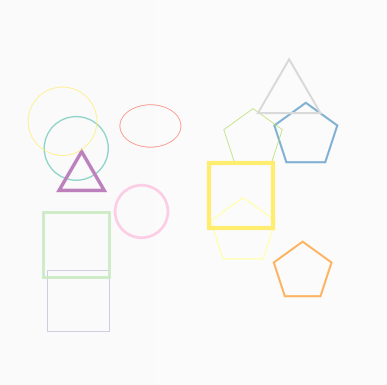[{"shape": "circle", "thickness": 1, "radius": 0.41, "center": [0.197, 0.615]}, {"shape": "pentagon", "thickness": 1, "radius": 0.44, "center": [0.627, 0.399]}, {"shape": "square", "thickness": 0.5, "radius": 0.4, "center": [0.202, 0.221]}, {"shape": "oval", "thickness": 0.5, "radius": 0.39, "center": [0.388, 0.673]}, {"shape": "pentagon", "thickness": 1.5, "radius": 0.43, "center": [0.789, 0.648]}, {"shape": "pentagon", "thickness": 1.5, "radius": 0.39, "center": [0.781, 0.294]}, {"shape": "pentagon", "thickness": 0.5, "radius": 0.4, "center": [0.653, 0.639]}, {"shape": "circle", "thickness": 2, "radius": 0.34, "center": [0.365, 0.451]}, {"shape": "triangle", "thickness": 1.5, "radius": 0.47, "center": [0.746, 0.753]}, {"shape": "triangle", "thickness": 2.5, "radius": 0.34, "center": [0.211, 0.539]}, {"shape": "square", "thickness": 2, "radius": 0.42, "center": [0.196, 0.366]}, {"shape": "circle", "thickness": 0.5, "radius": 0.44, "center": [0.161, 0.685]}, {"shape": "square", "thickness": 3, "radius": 0.42, "center": [0.622, 0.492]}]